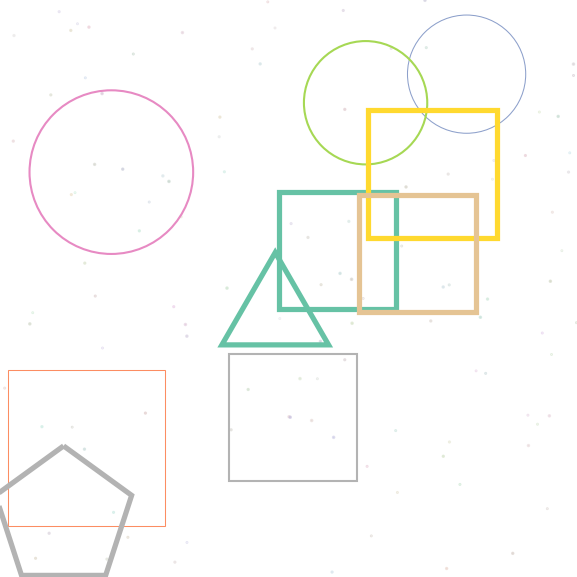[{"shape": "triangle", "thickness": 2.5, "radius": 0.53, "center": [0.477, 0.455]}, {"shape": "square", "thickness": 2.5, "radius": 0.5, "center": [0.584, 0.565]}, {"shape": "square", "thickness": 0.5, "radius": 0.68, "center": [0.15, 0.223]}, {"shape": "circle", "thickness": 0.5, "radius": 0.51, "center": [0.808, 0.871]}, {"shape": "circle", "thickness": 1, "radius": 0.71, "center": [0.193, 0.701]}, {"shape": "circle", "thickness": 1, "radius": 0.53, "center": [0.633, 0.821]}, {"shape": "square", "thickness": 2.5, "radius": 0.55, "center": [0.749, 0.698]}, {"shape": "square", "thickness": 2.5, "radius": 0.51, "center": [0.722, 0.559]}, {"shape": "square", "thickness": 1, "radius": 0.55, "center": [0.507, 0.276]}, {"shape": "pentagon", "thickness": 2.5, "radius": 0.62, "center": [0.11, 0.103]}]